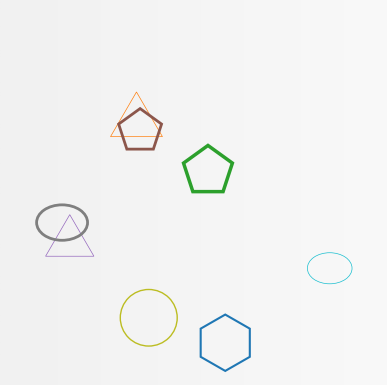[{"shape": "hexagon", "thickness": 1.5, "radius": 0.37, "center": [0.581, 0.11]}, {"shape": "triangle", "thickness": 0.5, "radius": 0.39, "center": [0.352, 0.684]}, {"shape": "pentagon", "thickness": 2.5, "radius": 0.33, "center": [0.537, 0.556]}, {"shape": "triangle", "thickness": 0.5, "radius": 0.36, "center": [0.18, 0.37]}, {"shape": "pentagon", "thickness": 2, "radius": 0.29, "center": [0.362, 0.66]}, {"shape": "oval", "thickness": 2, "radius": 0.33, "center": [0.16, 0.422]}, {"shape": "circle", "thickness": 1, "radius": 0.37, "center": [0.384, 0.175]}, {"shape": "oval", "thickness": 0.5, "radius": 0.29, "center": [0.851, 0.303]}]